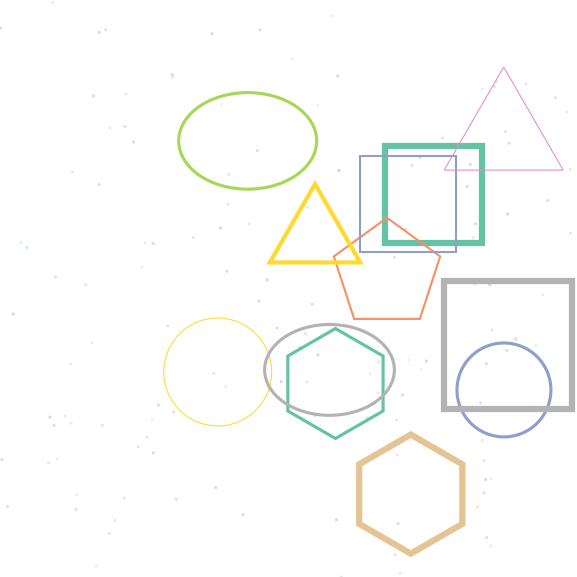[{"shape": "square", "thickness": 3, "radius": 0.42, "center": [0.75, 0.662]}, {"shape": "hexagon", "thickness": 1.5, "radius": 0.48, "center": [0.581, 0.335]}, {"shape": "pentagon", "thickness": 1, "radius": 0.48, "center": [0.67, 0.525]}, {"shape": "circle", "thickness": 1.5, "radius": 0.41, "center": [0.873, 0.324]}, {"shape": "square", "thickness": 1, "radius": 0.42, "center": [0.706, 0.645]}, {"shape": "triangle", "thickness": 0.5, "radius": 0.6, "center": [0.872, 0.764]}, {"shape": "oval", "thickness": 1.5, "radius": 0.6, "center": [0.429, 0.755]}, {"shape": "circle", "thickness": 0.5, "radius": 0.47, "center": [0.377, 0.355]}, {"shape": "triangle", "thickness": 2, "radius": 0.45, "center": [0.546, 0.59]}, {"shape": "hexagon", "thickness": 3, "radius": 0.52, "center": [0.711, 0.144]}, {"shape": "square", "thickness": 3, "radius": 0.55, "center": [0.88, 0.402]}, {"shape": "oval", "thickness": 1.5, "radius": 0.56, "center": [0.571, 0.359]}]